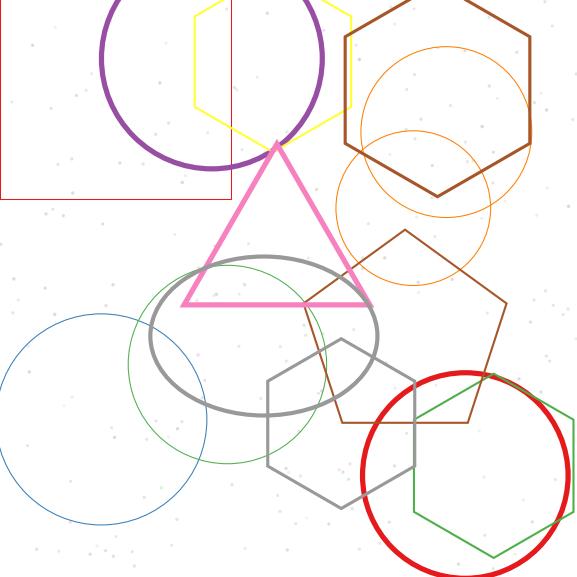[{"shape": "square", "thickness": 0.5, "radius": 1.0, "center": [0.2, 0.854]}, {"shape": "circle", "thickness": 2.5, "radius": 0.89, "center": [0.806, 0.176]}, {"shape": "circle", "thickness": 0.5, "radius": 0.91, "center": [0.175, 0.273]}, {"shape": "hexagon", "thickness": 1, "radius": 0.8, "center": [0.855, 0.193]}, {"shape": "circle", "thickness": 0.5, "radius": 0.86, "center": [0.394, 0.368]}, {"shape": "circle", "thickness": 2.5, "radius": 0.96, "center": [0.367, 0.898]}, {"shape": "circle", "thickness": 0.5, "radius": 0.74, "center": [0.773, 0.77]}, {"shape": "circle", "thickness": 0.5, "radius": 0.67, "center": [0.716, 0.639]}, {"shape": "hexagon", "thickness": 1, "radius": 0.78, "center": [0.473, 0.892]}, {"shape": "hexagon", "thickness": 1.5, "radius": 0.92, "center": [0.758, 0.843]}, {"shape": "pentagon", "thickness": 1, "radius": 0.92, "center": [0.701, 0.417]}, {"shape": "triangle", "thickness": 2.5, "radius": 0.93, "center": [0.48, 0.564]}, {"shape": "oval", "thickness": 2, "radius": 0.98, "center": [0.457, 0.417]}, {"shape": "hexagon", "thickness": 1.5, "radius": 0.73, "center": [0.591, 0.266]}]